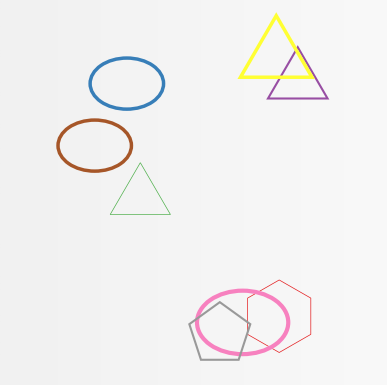[{"shape": "hexagon", "thickness": 0.5, "radius": 0.47, "center": [0.721, 0.179]}, {"shape": "oval", "thickness": 2.5, "radius": 0.47, "center": [0.327, 0.783]}, {"shape": "triangle", "thickness": 0.5, "radius": 0.45, "center": [0.362, 0.488]}, {"shape": "triangle", "thickness": 1.5, "radius": 0.44, "center": [0.768, 0.789]}, {"shape": "triangle", "thickness": 2.5, "radius": 0.53, "center": [0.713, 0.853]}, {"shape": "oval", "thickness": 2.5, "radius": 0.47, "center": [0.244, 0.622]}, {"shape": "oval", "thickness": 3, "radius": 0.59, "center": [0.626, 0.163]}, {"shape": "pentagon", "thickness": 1.5, "radius": 0.41, "center": [0.567, 0.132]}]